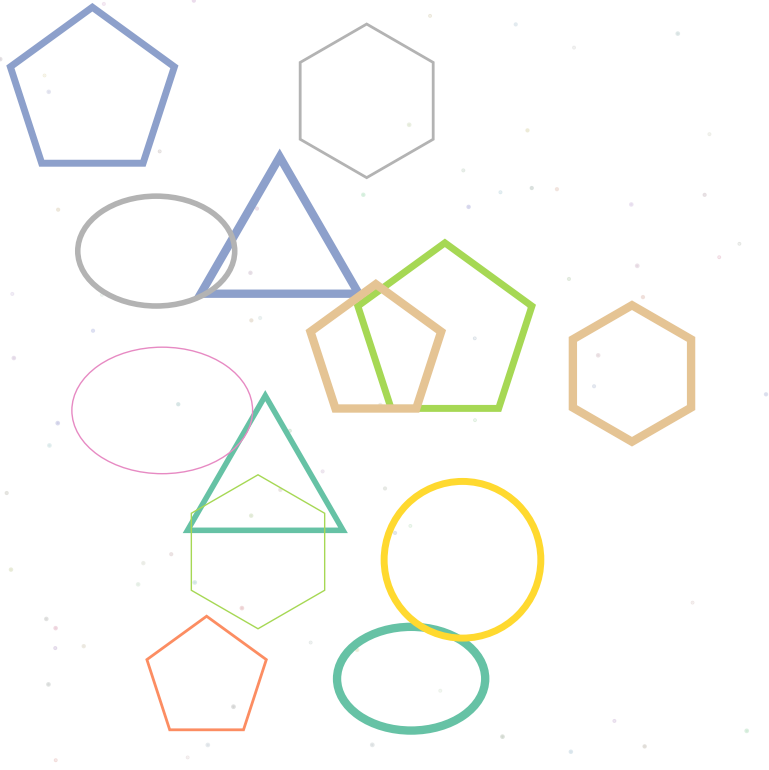[{"shape": "triangle", "thickness": 2, "radius": 0.58, "center": [0.345, 0.37]}, {"shape": "oval", "thickness": 3, "radius": 0.48, "center": [0.534, 0.119]}, {"shape": "pentagon", "thickness": 1, "radius": 0.41, "center": [0.268, 0.118]}, {"shape": "pentagon", "thickness": 2.5, "radius": 0.56, "center": [0.12, 0.879]}, {"shape": "triangle", "thickness": 3, "radius": 0.59, "center": [0.363, 0.678]}, {"shape": "oval", "thickness": 0.5, "radius": 0.59, "center": [0.211, 0.467]}, {"shape": "pentagon", "thickness": 2.5, "radius": 0.59, "center": [0.578, 0.566]}, {"shape": "hexagon", "thickness": 0.5, "radius": 0.5, "center": [0.335, 0.283]}, {"shape": "circle", "thickness": 2.5, "radius": 0.51, "center": [0.601, 0.273]}, {"shape": "pentagon", "thickness": 3, "radius": 0.45, "center": [0.488, 0.542]}, {"shape": "hexagon", "thickness": 3, "radius": 0.44, "center": [0.821, 0.515]}, {"shape": "oval", "thickness": 2, "radius": 0.51, "center": [0.203, 0.674]}, {"shape": "hexagon", "thickness": 1, "radius": 0.5, "center": [0.476, 0.869]}]